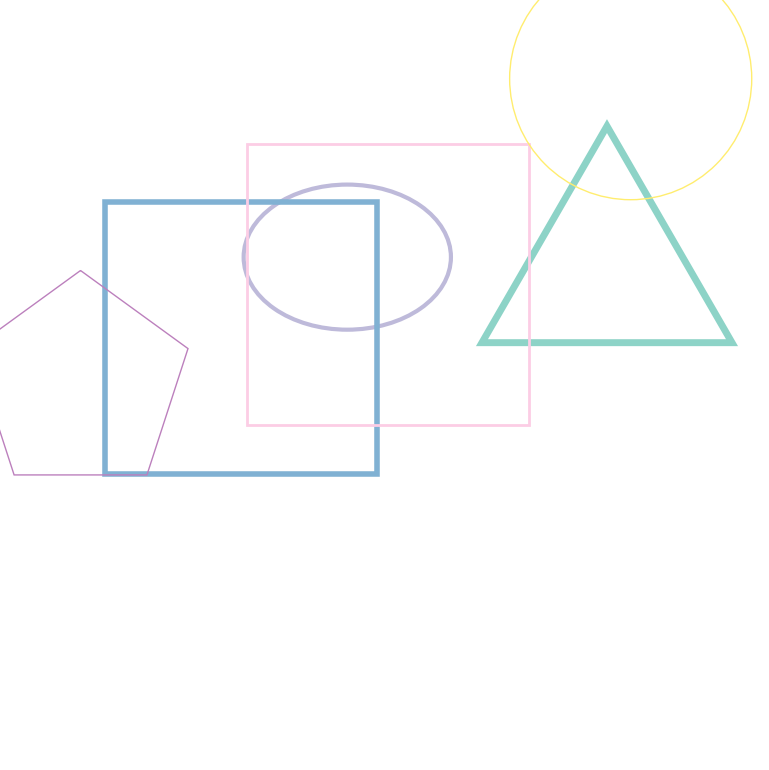[{"shape": "triangle", "thickness": 2.5, "radius": 0.94, "center": [0.788, 0.649]}, {"shape": "oval", "thickness": 1.5, "radius": 0.67, "center": [0.451, 0.666]}, {"shape": "square", "thickness": 2, "radius": 0.88, "center": [0.313, 0.561]}, {"shape": "square", "thickness": 1, "radius": 0.91, "center": [0.504, 0.631]}, {"shape": "pentagon", "thickness": 0.5, "radius": 0.73, "center": [0.105, 0.502]}, {"shape": "circle", "thickness": 0.5, "radius": 0.79, "center": [0.819, 0.898]}]